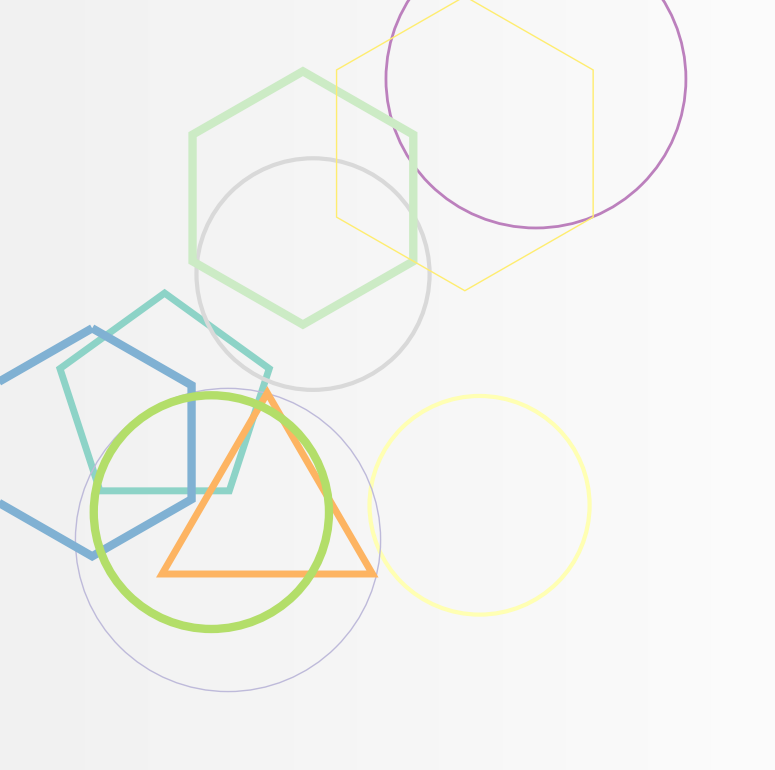[{"shape": "pentagon", "thickness": 2.5, "radius": 0.71, "center": [0.212, 0.477]}, {"shape": "circle", "thickness": 1.5, "radius": 0.71, "center": [0.619, 0.344]}, {"shape": "circle", "thickness": 0.5, "radius": 0.98, "center": [0.294, 0.299]}, {"shape": "hexagon", "thickness": 3, "radius": 0.74, "center": [0.119, 0.426]}, {"shape": "triangle", "thickness": 2.5, "radius": 0.78, "center": [0.345, 0.333]}, {"shape": "circle", "thickness": 3, "radius": 0.76, "center": [0.273, 0.335]}, {"shape": "circle", "thickness": 1.5, "radius": 0.75, "center": [0.404, 0.644]}, {"shape": "circle", "thickness": 1, "radius": 0.97, "center": [0.692, 0.897]}, {"shape": "hexagon", "thickness": 3, "radius": 0.82, "center": [0.391, 0.743]}, {"shape": "hexagon", "thickness": 0.5, "radius": 0.96, "center": [0.6, 0.814]}]